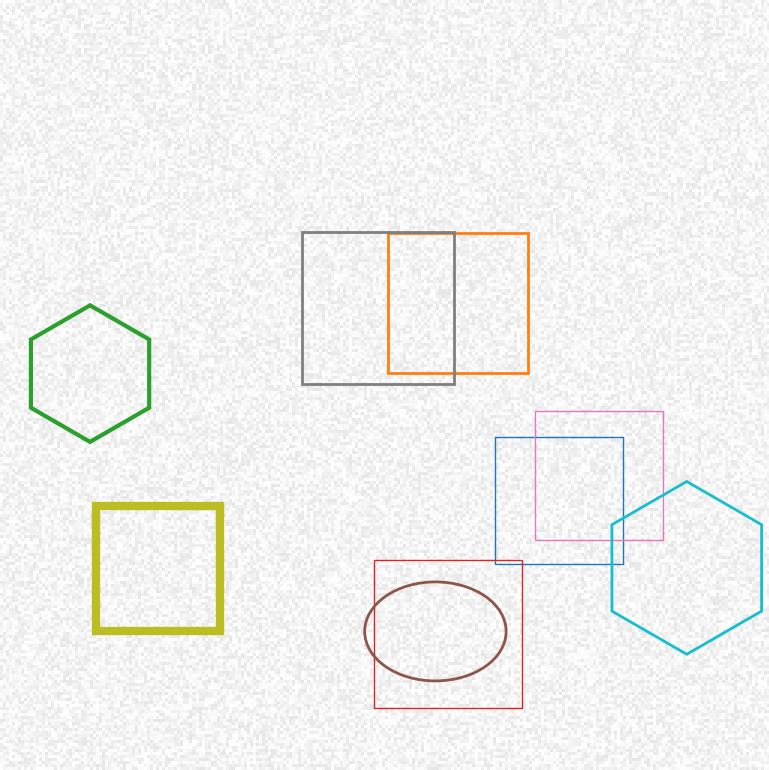[{"shape": "square", "thickness": 0.5, "radius": 0.41, "center": [0.726, 0.35]}, {"shape": "square", "thickness": 1, "radius": 0.45, "center": [0.595, 0.606]}, {"shape": "hexagon", "thickness": 1.5, "radius": 0.44, "center": [0.117, 0.515]}, {"shape": "square", "thickness": 0.5, "radius": 0.48, "center": [0.582, 0.177]}, {"shape": "oval", "thickness": 1, "radius": 0.46, "center": [0.565, 0.18]}, {"shape": "square", "thickness": 0.5, "radius": 0.42, "center": [0.778, 0.383]}, {"shape": "square", "thickness": 1, "radius": 0.49, "center": [0.491, 0.6]}, {"shape": "square", "thickness": 3, "radius": 0.4, "center": [0.205, 0.262]}, {"shape": "hexagon", "thickness": 1, "radius": 0.56, "center": [0.892, 0.262]}]